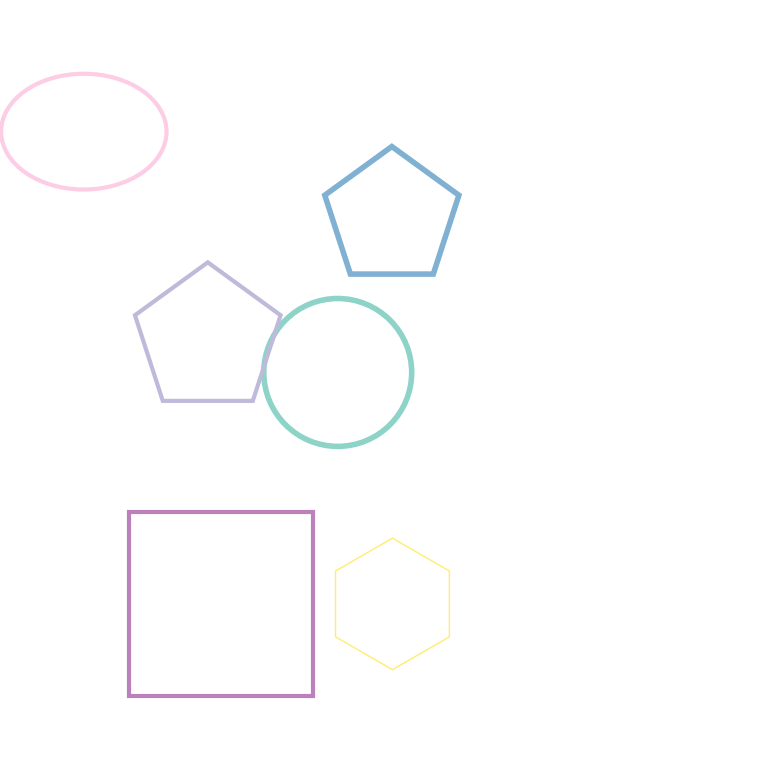[{"shape": "circle", "thickness": 2, "radius": 0.48, "center": [0.439, 0.516]}, {"shape": "pentagon", "thickness": 1.5, "radius": 0.5, "center": [0.27, 0.56]}, {"shape": "pentagon", "thickness": 2, "radius": 0.46, "center": [0.509, 0.718]}, {"shape": "oval", "thickness": 1.5, "radius": 0.54, "center": [0.109, 0.829]}, {"shape": "square", "thickness": 1.5, "radius": 0.6, "center": [0.287, 0.215]}, {"shape": "hexagon", "thickness": 0.5, "radius": 0.43, "center": [0.51, 0.216]}]